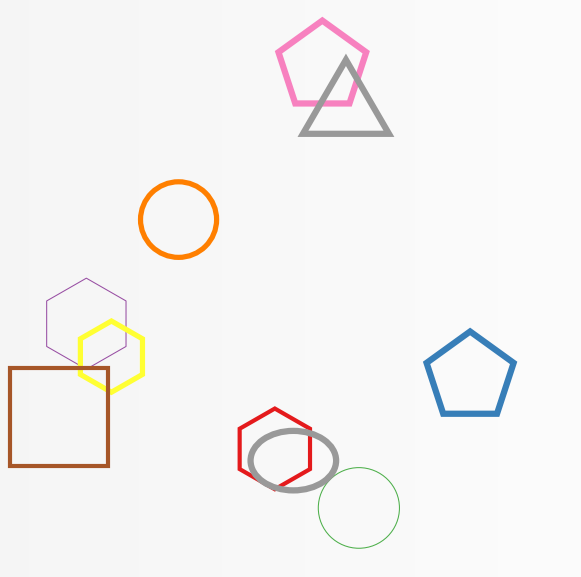[{"shape": "hexagon", "thickness": 2, "radius": 0.35, "center": [0.473, 0.222]}, {"shape": "pentagon", "thickness": 3, "radius": 0.39, "center": [0.809, 0.346]}, {"shape": "circle", "thickness": 0.5, "radius": 0.35, "center": [0.617, 0.12]}, {"shape": "hexagon", "thickness": 0.5, "radius": 0.39, "center": [0.149, 0.439]}, {"shape": "circle", "thickness": 2.5, "radius": 0.33, "center": [0.307, 0.619]}, {"shape": "hexagon", "thickness": 2.5, "radius": 0.31, "center": [0.192, 0.382]}, {"shape": "square", "thickness": 2, "radius": 0.42, "center": [0.101, 0.277]}, {"shape": "pentagon", "thickness": 3, "radius": 0.4, "center": [0.555, 0.884]}, {"shape": "oval", "thickness": 3, "radius": 0.37, "center": [0.505, 0.201]}, {"shape": "triangle", "thickness": 3, "radius": 0.43, "center": [0.595, 0.81]}]